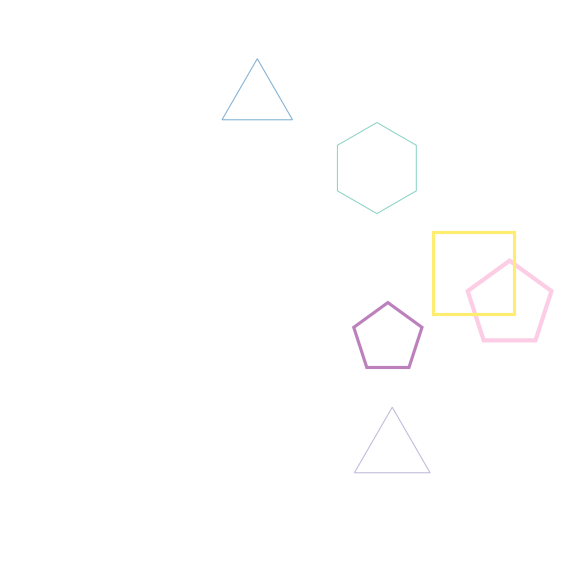[{"shape": "hexagon", "thickness": 0.5, "radius": 0.39, "center": [0.653, 0.708]}, {"shape": "triangle", "thickness": 0.5, "radius": 0.38, "center": [0.679, 0.218]}, {"shape": "triangle", "thickness": 0.5, "radius": 0.35, "center": [0.445, 0.827]}, {"shape": "pentagon", "thickness": 2, "radius": 0.38, "center": [0.882, 0.472]}, {"shape": "pentagon", "thickness": 1.5, "radius": 0.31, "center": [0.672, 0.413]}, {"shape": "square", "thickness": 1.5, "radius": 0.35, "center": [0.82, 0.526]}]